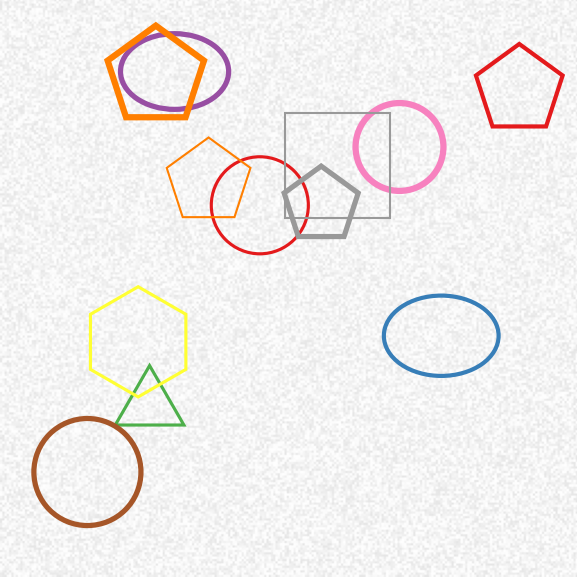[{"shape": "pentagon", "thickness": 2, "radius": 0.39, "center": [0.899, 0.844]}, {"shape": "circle", "thickness": 1.5, "radius": 0.42, "center": [0.45, 0.644]}, {"shape": "oval", "thickness": 2, "radius": 0.5, "center": [0.764, 0.418]}, {"shape": "triangle", "thickness": 1.5, "radius": 0.34, "center": [0.259, 0.297]}, {"shape": "oval", "thickness": 2.5, "radius": 0.47, "center": [0.302, 0.875]}, {"shape": "pentagon", "thickness": 3, "radius": 0.44, "center": [0.27, 0.867]}, {"shape": "pentagon", "thickness": 1, "radius": 0.38, "center": [0.361, 0.685]}, {"shape": "hexagon", "thickness": 1.5, "radius": 0.48, "center": [0.239, 0.407]}, {"shape": "circle", "thickness": 2.5, "radius": 0.46, "center": [0.151, 0.182]}, {"shape": "circle", "thickness": 3, "radius": 0.38, "center": [0.692, 0.745]}, {"shape": "pentagon", "thickness": 2.5, "radius": 0.34, "center": [0.556, 0.644]}, {"shape": "square", "thickness": 1, "radius": 0.45, "center": [0.584, 0.713]}]